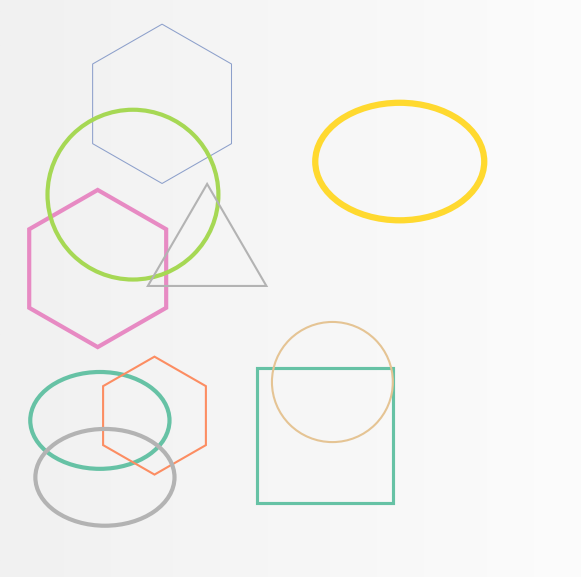[{"shape": "oval", "thickness": 2, "radius": 0.6, "center": [0.172, 0.271]}, {"shape": "square", "thickness": 1.5, "radius": 0.58, "center": [0.559, 0.245]}, {"shape": "hexagon", "thickness": 1, "radius": 0.51, "center": [0.266, 0.279]}, {"shape": "hexagon", "thickness": 0.5, "radius": 0.69, "center": [0.279, 0.819]}, {"shape": "hexagon", "thickness": 2, "radius": 0.68, "center": [0.168, 0.534]}, {"shape": "circle", "thickness": 2, "radius": 0.74, "center": [0.229, 0.662]}, {"shape": "oval", "thickness": 3, "radius": 0.73, "center": [0.688, 0.719]}, {"shape": "circle", "thickness": 1, "radius": 0.52, "center": [0.572, 0.338]}, {"shape": "oval", "thickness": 2, "radius": 0.6, "center": [0.181, 0.173]}, {"shape": "triangle", "thickness": 1, "radius": 0.59, "center": [0.356, 0.563]}]